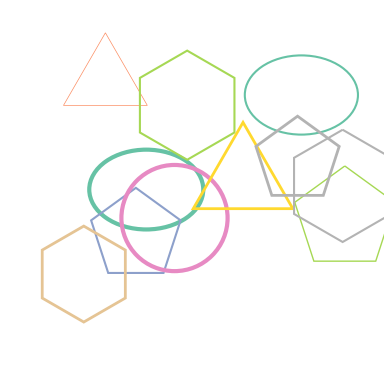[{"shape": "oval", "thickness": 1.5, "radius": 0.73, "center": [0.783, 0.753]}, {"shape": "oval", "thickness": 3, "radius": 0.74, "center": [0.38, 0.508]}, {"shape": "triangle", "thickness": 0.5, "radius": 0.63, "center": [0.274, 0.789]}, {"shape": "pentagon", "thickness": 1.5, "radius": 0.61, "center": [0.353, 0.39]}, {"shape": "circle", "thickness": 3, "radius": 0.69, "center": [0.453, 0.434]}, {"shape": "pentagon", "thickness": 1, "radius": 0.68, "center": [0.896, 0.432]}, {"shape": "hexagon", "thickness": 1.5, "radius": 0.71, "center": [0.486, 0.727]}, {"shape": "triangle", "thickness": 2, "radius": 0.75, "center": [0.631, 0.533]}, {"shape": "hexagon", "thickness": 2, "radius": 0.62, "center": [0.218, 0.288]}, {"shape": "hexagon", "thickness": 1.5, "radius": 0.73, "center": [0.89, 0.517]}, {"shape": "pentagon", "thickness": 2, "radius": 0.57, "center": [0.773, 0.585]}]